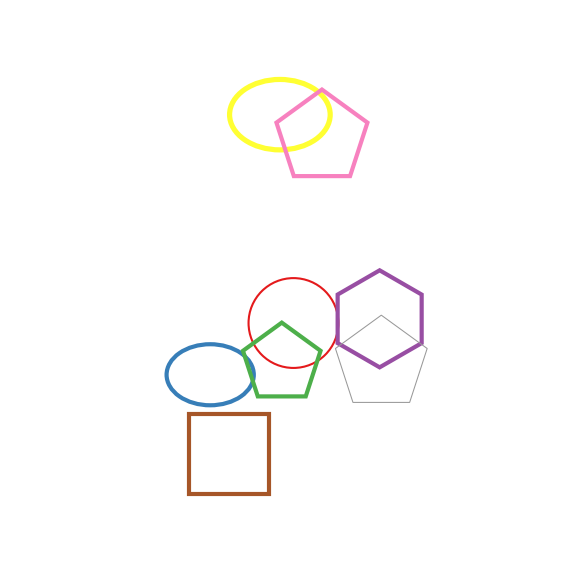[{"shape": "circle", "thickness": 1, "radius": 0.39, "center": [0.508, 0.44]}, {"shape": "oval", "thickness": 2, "radius": 0.38, "center": [0.364, 0.35]}, {"shape": "pentagon", "thickness": 2, "radius": 0.35, "center": [0.488, 0.37]}, {"shape": "hexagon", "thickness": 2, "radius": 0.42, "center": [0.657, 0.447]}, {"shape": "oval", "thickness": 2.5, "radius": 0.44, "center": [0.485, 0.801]}, {"shape": "square", "thickness": 2, "radius": 0.34, "center": [0.397, 0.213]}, {"shape": "pentagon", "thickness": 2, "radius": 0.41, "center": [0.557, 0.761]}, {"shape": "pentagon", "thickness": 0.5, "radius": 0.42, "center": [0.66, 0.37]}]